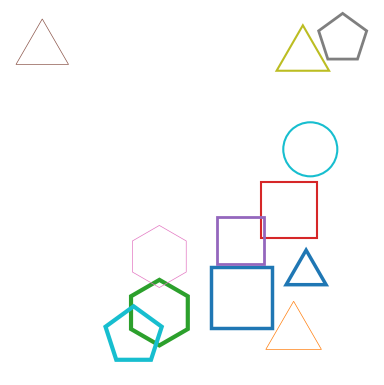[{"shape": "square", "thickness": 2.5, "radius": 0.4, "center": [0.627, 0.227]}, {"shape": "triangle", "thickness": 2.5, "radius": 0.3, "center": [0.795, 0.29]}, {"shape": "triangle", "thickness": 0.5, "radius": 0.42, "center": [0.763, 0.134]}, {"shape": "hexagon", "thickness": 3, "radius": 0.43, "center": [0.414, 0.188]}, {"shape": "square", "thickness": 1.5, "radius": 0.37, "center": [0.75, 0.455]}, {"shape": "square", "thickness": 2, "radius": 0.31, "center": [0.625, 0.376]}, {"shape": "triangle", "thickness": 0.5, "radius": 0.39, "center": [0.11, 0.872]}, {"shape": "hexagon", "thickness": 0.5, "radius": 0.4, "center": [0.414, 0.334]}, {"shape": "pentagon", "thickness": 2, "radius": 0.33, "center": [0.89, 0.9]}, {"shape": "triangle", "thickness": 1.5, "radius": 0.39, "center": [0.787, 0.856]}, {"shape": "pentagon", "thickness": 3, "radius": 0.38, "center": [0.347, 0.128]}, {"shape": "circle", "thickness": 1.5, "radius": 0.35, "center": [0.806, 0.612]}]